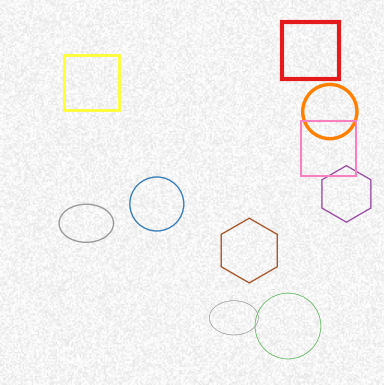[{"shape": "square", "thickness": 3, "radius": 0.37, "center": [0.806, 0.868]}, {"shape": "circle", "thickness": 1, "radius": 0.35, "center": [0.407, 0.47]}, {"shape": "circle", "thickness": 0.5, "radius": 0.43, "center": [0.748, 0.153]}, {"shape": "hexagon", "thickness": 1, "radius": 0.37, "center": [0.9, 0.496]}, {"shape": "circle", "thickness": 2.5, "radius": 0.35, "center": [0.857, 0.71]}, {"shape": "square", "thickness": 2, "radius": 0.36, "center": [0.239, 0.786]}, {"shape": "hexagon", "thickness": 1, "radius": 0.42, "center": [0.647, 0.349]}, {"shape": "square", "thickness": 1.5, "radius": 0.36, "center": [0.854, 0.614]}, {"shape": "oval", "thickness": 1, "radius": 0.35, "center": [0.224, 0.42]}, {"shape": "oval", "thickness": 0.5, "radius": 0.32, "center": [0.607, 0.174]}]